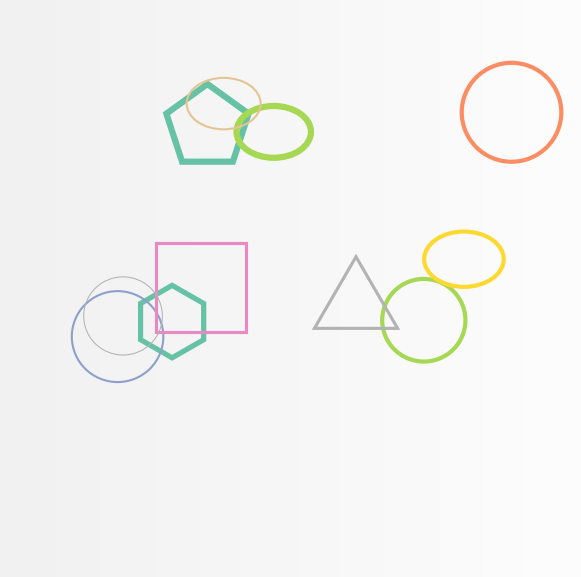[{"shape": "hexagon", "thickness": 2.5, "radius": 0.31, "center": [0.296, 0.442]}, {"shape": "pentagon", "thickness": 3, "radius": 0.37, "center": [0.357, 0.779]}, {"shape": "circle", "thickness": 2, "radius": 0.43, "center": [0.88, 0.805]}, {"shape": "circle", "thickness": 1, "radius": 0.39, "center": [0.202, 0.416]}, {"shape": "square", "thickness": 1.5, "radius": 0.39, "center": [0.345, 0.501]}, {"shape": "oval", "thickness": 3, "radius": 0.32, "center": [0.471, 0.771]}, {"shape": "circle", "thickness": 2, "radius": 0.36, "center": [0.729, 0.445]}, {"shape": "oval", "thickness": 2, "radius": 0.34, "center": [0.798, 0.55]}, {"shape": "oval", "thickness": 1, "radius": 0.32, "center": [0.385, 0.82]}, {"shape": "circle", "thickness": 0.5, "radius": 0.34, "center": [0.212, 0.452]}, {"shape": "triangle", "thickness": 1.5, "radius": 0.41, "center": [0.612, 0.472]}]